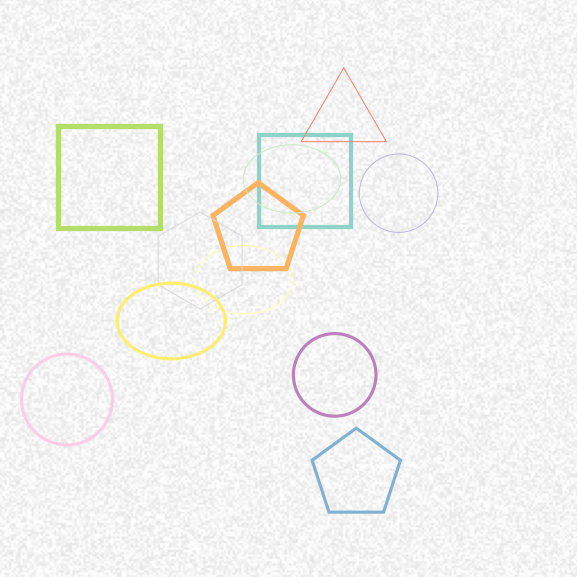[{"shape": "square", "thickness": 2, "radius": 0.4, "center": [0.528, 0.686]}, {"shape": "oval", "thickness": 0.5, "radius": 0.42, "center": [0.422, 0.515]}, {"shape": "circle", "thickness": 0.5, "radius": 0.34, "center": [0.69, 0.665]}, {"shape": "triangle", "thickness": 0.5, "radius": 0.43, "center": [0.595, 0.796]}, {"shape": "pentagon", "thickness": 1.5, "radius": 0.4, "center": [0.617, 0.177]}, {"shape": "pentagon", "thickness": 2.5, "radius": 0.41, "center": [0.447, 0.601]}, {"shape": "square", "thickness": 2.5, "radius": 0.44, "center": [0.189, 0.692]}, {"shape": "circle", "thickness": 1.5, "radius": 0.39, "center": [0.116, 0.307]}, {"shape": "hexagon", "thickness": 0.5, "radius": 0.42, "center": [0.347, 0.548]}, {"shape": "circle", "thickness": 1.5, "radius": 0.36, "center": [0.58, 0.35]}, {"shape": "oval", "thickness": 0.5, "radius": 0.42, "center": [0.506, 0.689]}, {"shape": "oval", "thickness": 1.5, "radius": 0.47, "center": [0.297, 0.443]}]